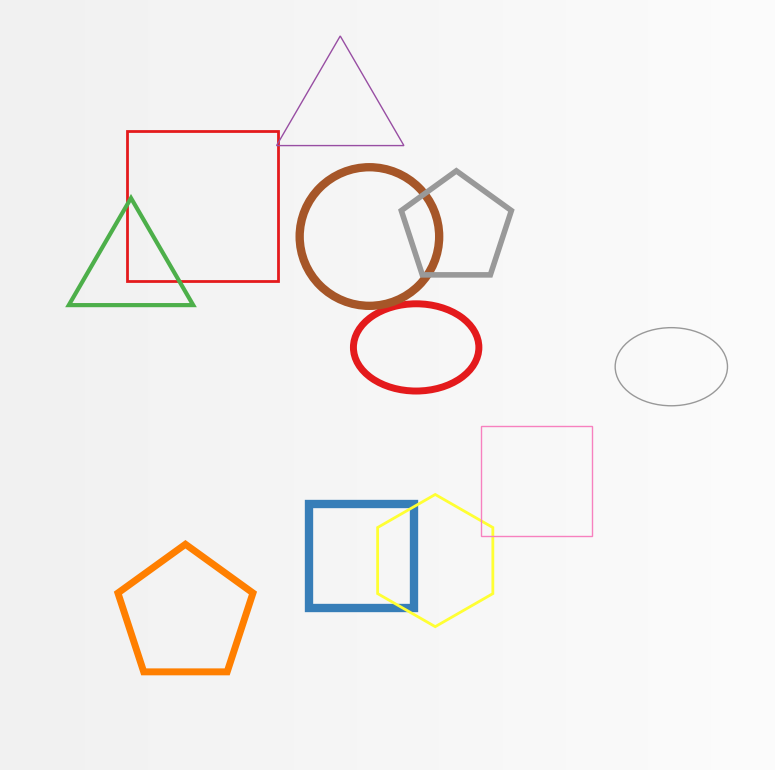[{"shape": "oval", "thickness": 2.5, "radius": 0.4, "center": [0.537, 0.549]}, {"shape": "square", "thickness": 1, "radius": 0.49, "center": [0.262, 0.733]}, {"shape": "square", "thickness": 3, "radius": 0.34, "center": [0.466, 0.278]}, {"shape": "triangle", "thickness": 1.5, "radius": 0.46, "center": [0.169, 0.65]}, {"shape": "triangle", "thickness": 0.5, "radius": 0.47, "center": [0.439, 0.858]}, {"shape": "pentagon", "thickness": 2.5, "radius": 0.46, "center": [0.239, 0.202]}, {"shape": "hexagon", "thickness": 1, "radius": 0.43, "center": [0.562, 0.272]}, {"shape": "circle", "thickness": 3, "radius": 0.45, "center": [0.477, 0.693]}, {"shape": "square", "thickness": 0.5, "radius": 0.36, "center": [0.692, 0.375]}, {"shape": "oval", "thickness": 0.5, "radius": 0.36, "center": [0.866, 0.524]}, {"shape": "pentagon", "thickness": 2, "radius": 0.37, "center": [0.589, 0.703]}]